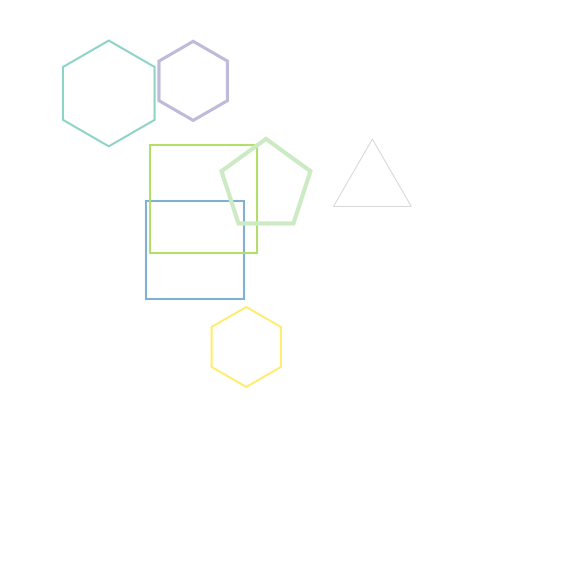[{"shape": "hexagon", "thickness": 1, "radius": 0.46, "center": [0.188, 0.837]}, {"shape": "hexagon", "thickness": 1.5, "radius": 0.34, "center": [0.335, 0.859]}, {"shape": "square", "thickness": 1, "radius": 0.43, "center": [0.337, 0.566]}, {"shape": "square", "thickness": 1, "radius": 0.47, "center": [0.352, 0.655]}, {"shape": "triangle", "thickness": 0.5, "radius": 0.39, "center": [0.645, 0.681]}, {"shape": "pentagon", "thickness": 2, "radius": 0.4, "center": [0.461, 0.678]}, {"shape": "hexagon", "thickness": 1, "radius": 0.35, "center": [0.426, 0.398]}]